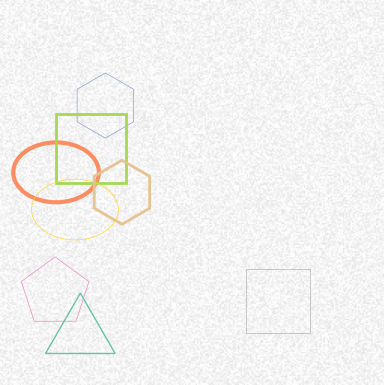[{"shape": "triangle", "thickness": 1, "radius": 0.52, "center": [0.209, 0.134]}, {"shape": "oval", "thickness": 3, "radius": 0.56, "center": [0.146, 0.552]}, {"shape": "hexagon", "thickness": 0.5, "radius": 0.42, "center": [0.274, 0.726]}, {"shape": "pentagon", "thickness": 0.5, "radius": 0.46, "center": [0.143, 0.24]}, {"shape": "square", "thickness": 2, "radius": 0.45, "center": [0.236, 0.614]}, {"shape": "oval", "thickness": 0.5, "radius": 0.56, "center": [0.195, 0.456]}, {"shape": "hexagon", "thickness": 2, "radius": 0.42, "center": [0.317, 0.501]}, {"shape": "square", "thickness": 0.5, "radius": 0.41, "center": [0.721, 0.218]}]